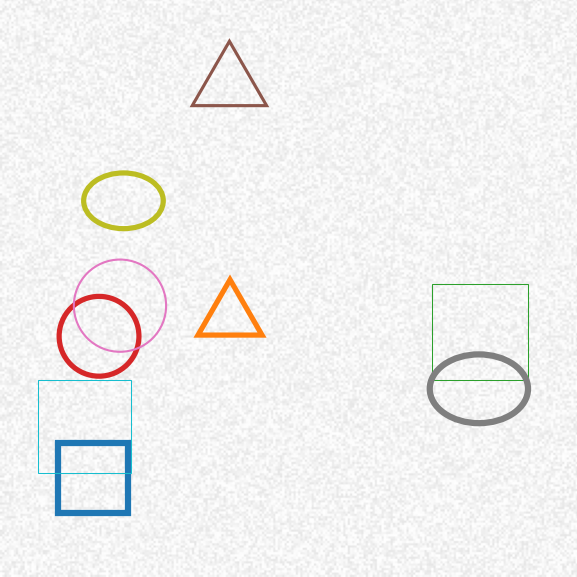[{"shape": "square", "thickness": 3, "radius": 0.3, "center": [0.161, 0.172]}, {"shape": "triangle", "thickness": 2.5, "radius": 0.32, "center": [0.398, 0.451]}, {"shape": "square", "thickness": 0.5, "radius": 0.41, "center": [0.831, 0.425]}, {"shape": "circle", "thickness": 2.5, "radius": 0.35, "center": [0.171, 0.417]}, {"shape": "triangle", "thickness": 1.5, "radius": 0.37, "center": [0.397, 0.853]}, {"shape": "circle", "thickness": 1, "radius": 0.4, "center": [0.208, 0.47]}, {"shape": "oval", "thickness": 3, "radius": 0.43, "center": [0.829, 0.326]}, {"shape": "oval", "thickness": 2.5, "radius": 0.34, "center": [0.214, 0.651]}, {"shape": "square", "thickness": 0.5, "radius": 0.4, "center": [0.147, 0.261]}]